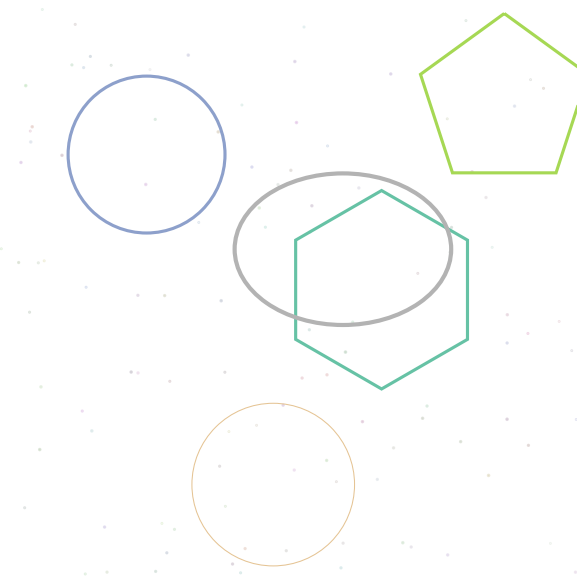[{"shape": "hexagon", "thickness": 1.5, "radius": 0.86, "center": [0.661, 0.497]}, {"shape": "circle", "thickness": 1.5, "radius": 0.68, "center": [0.254, 0.731]}, {"shape": "pentagon", "thickness": 1.5, "radius": 0.76, "center": [0.873, 0.823]}, {"shape": "circle", "thickness": 0.5, "radius": 0.7, "center": [0.473, 0.16]}, {"shape": "oval", "thickness": 2, "radius": 0.94, "center": [0.594, 0.568]}]